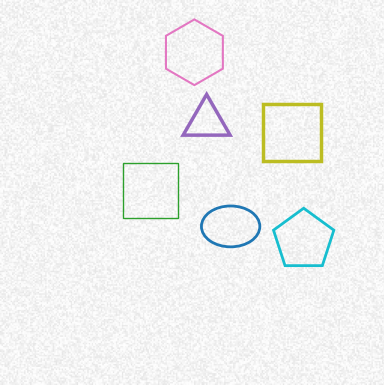[{"shape": "oval", "thickness": 2, "radius": 0.38, "center": [0.599, 0.412]}, {"shape": "square", "thickness": 1, "radius": 0.35, "center": [0.391, 0.505]}, {"shape": "triangle", "thickness": 2.5, "radius": 0.35, "center": [0.537, 0.684]}, {"shape": "hexagon", "thickness": 1.5, "radius": 0.43, "center": [0.505, 0.864]}, {"shape": "square", "thickness": 2.5, "radius": 0.37, "center": [0.759, 0.656]}, {"shape": "pentagon", "thickness": 2, "radius": 0.41, "center": [0.789, 0.377]}]